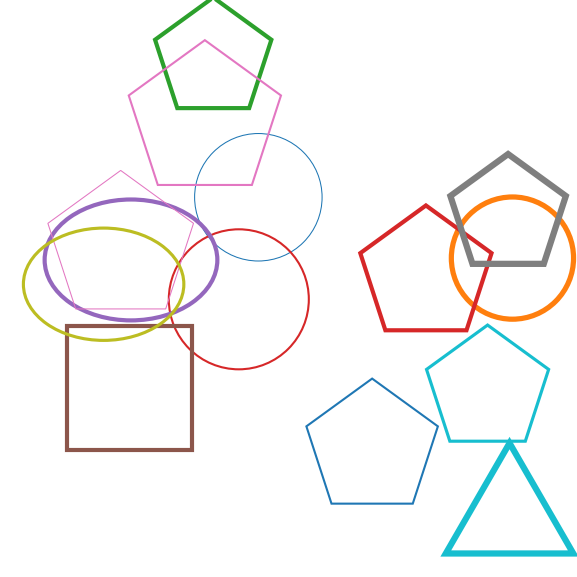[{"shape": "circle", "thickness": 0.5, "radius": 0.55, "center": [0.447, 0.658]}, {"shape": "pentagon", "thickness": 1, "radius": 0.6, "center": [0.644, 0.224]}, {"shape": "circle", "thickness": 2.5, "radius": 0.53, "center": [0.887, 0.552]}, {"shape": "pentagon", "thickness": 2, "radius": 0.53, "center": [0.369, 0.898]}, {"shape": "pentagon", "thickness": 2, "radius": 0.6, "center": [0.738, 0.524]}, {"shape": "circle", "thickness": 1, "radius": 0.61, "center": [0.414, 0.481]}, {"shape": "oval", "thickness": 2, "radius": 0.75, "center": [0.227, 0.549]}, {"shape": "square", "thickness": 2, "radius": 0.54, "center": [0.224, 0.327]}, {"shape": "pentagon", "thickness": 0.5, "radius": 0.66, "center": [0.209, 0.571]}, {"shape": "pentagon", "thickness": 1, "radius": 0.69, "center": [0.355, 0.791]}, {"shape": "pentagon", "thickness": 3, "radius": 0.53, "center": [0.88, 0.627]}, {"shape": "oval", "thickness": 1.5, "radius": 0.69, "center": [0.179, 0.507]}, {"shape": "pentagon", "thickness": 1.5, "radius": 0.56, "center": [0.844, 0.325]}, {"shape": "triangle", "thickness": 3, "radius": 0.64, "center": [0.882, 0.104]}]